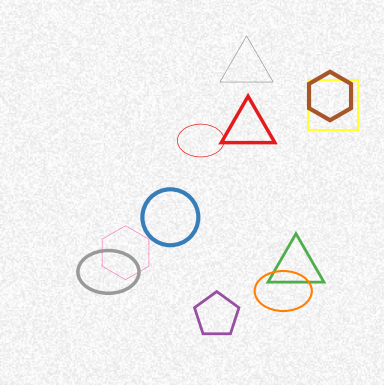[{"shape": "triangle", "thickness": 2.5, "radius": 0.4, "center": [0.644, 0.67]}, {"shape": "oval", "thickness": 0.5, "radius": 0.3, "center": [0.521, 0.635]}, {"shape": "circle", "thickness": 3, "radius": 0.36, "center": [0.443, 0.436]}, {"shape": "triangle", "thickness": 2, "radius": 0.42, "center": [0.769, 0.309]}, {"shape": "pentagon", "thickness": 2, "radius": 0.3, "center": [0.563, 0.182]}, {"shape": "oval", "thickness": 1.5, "radius": 0.37, "center": [0.736, 0.244]}, {"shape": "square", "thickness": 1.5, "radius": 0.32, "center": [0.864, 0.726]}, {"shape": "hexagon", "thickness": 3, "radius": 0.31, "center": [0.857, 0.751]}, {"shape": "hexagon", "thickness": 0.5, "radius": 0.35, "center": [0.326, 0.344]}, {"shape": "oval", "thickness": 2.5, "radius": 0.4, "center": [0.282, 0.294]}, {"shape": "triangle", "thickness": 0.5, "radius": 0.4, "center": [0.64, 0.827]}]